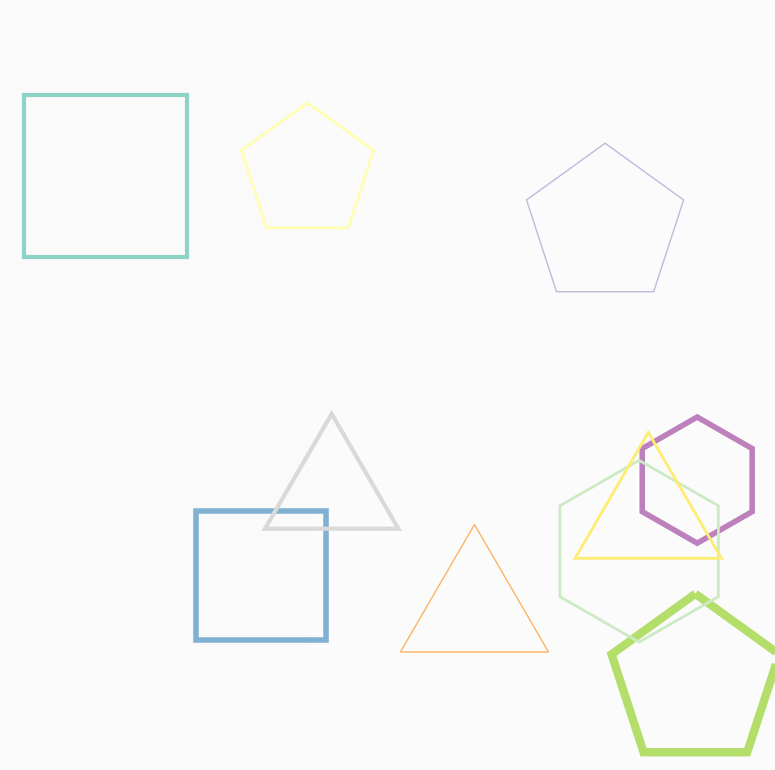[{"shape": "square", "thickness": 1.5, "radius": 0.53, "center": [0.136, 0.771]}, {"shape": "pentagon", "thickness": 1, "radius": 0.45, "center": [0.397, 0.777]}, {"shape": "pentagon", "thickness": 0.5, "radius": 0.53, "center": [0.781, 0.707]}, {"shape": "square", "thickness": 2, "radius": 0.42, "center": [0.337, 0.252]}, {"shape": "triangle", "thickness": 0.5, "radius": 0.55, "center": [0.612, 0.208]}, {"shape": "pentagon", "thickness": 3, "radius": 0.57, "center": [0.897, 0.115]}, {"shape": "triangle", "thickness": 1.5, "radius": 0.5, "center": [0.428, 0.363]}, {"shape": "hexagon", "thickness": 2, "radius": 0.41, "center": [0.9, 0.376]}, {"shape": "hexagon", "thickness": 1, "radius": 0.59, "center": [0.825, 0.284]}, {"shape": "triangle", "thickness": 1, "radius": 0.54, "center": [0.837, 0.329]}]